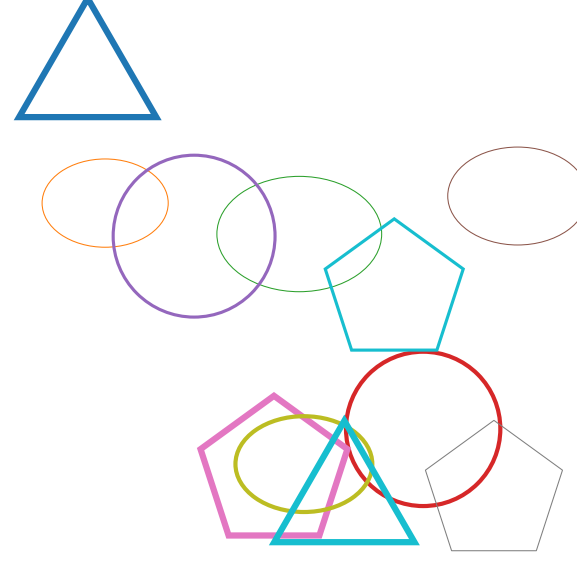[{"shape": "triangle", "thickness": 3, "radius": 0.69, "center": [0.152, 0.865]}, {"shape": "oval", "thickness": 0.5, "radius": 0.55, "center": [0.182, 0.647]}, {"shape": "oval", "thickness": 0.5, "radius": 0.71, "center": [0.518, 0.594]}, {"shape": "circle", "thickness": 2, "radius": 0.67, "center": [0.733, 0.256]}, {"shape": "circle", "thickness": 1.5, "radius": 0.7, "center": [0.336, 0.59]}, {"shape": "oval", "thickness": 0.5, "radius": 0.61, "center": [0.896, 0.66]}, {"shape": "pentagon", "thickness": 3, "radius": 0.67, "center": [0.474, 0.18]}, {"shape": "pentagon", "thickness": 0.5, "radius": 0.62, "center": [0.855, 0.146]}, {"shape": "oval", "thickness": 2, "radius": 0.59, "center": [0.526, 0.195]}, {"shape": "pentagon", "thickness": 1.5, "radius": 0.63, "center": [0.683, 0.495]}, {"shape": "triangle", "thickness": 3, "radius": 0.7, "center": [0.596, 0.13]}]